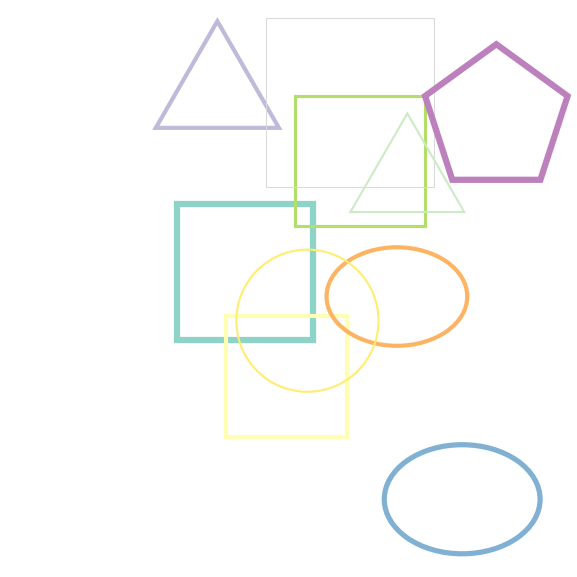[{"shape": "square", "thickness": 3, "radius": 0.59, "center": [0.424, 0.528]}, {"shape": "square", "thickness": 2, "radius": 0.53, "center": [0.496, 0.347]}, {"shape": "triangle", "thickness": 2, "radius": 0.62, "center": [0.376, 0.839]}, {"shape": "oval", "thickness": 2.5, "radius": 0.67, "center": [0.8, 0.135]}, {"shape": "oval", "thickness": 2, "radius": 0.61, "center": [0.687, 0.486]}, {"shape": "square", "thickness": 1.5, "radius": 0.56, "center": [0.624, 0.72]}, {"shape": "square", "thickness": 0.5, "radius": 0.73, "center": [0.606, 0.822]}, {"shape": "pentagon", "thickness": 3, "radius": 0.65, "center": [0.859, 0.793]}, {"shape": "triangle", "thickness": 1, "radius": 0.57, "center": [0.705, 0.689]}, {"shape": "circle", "thickness": 1, "radius": 0.62, "center": [0.532, 0.444]}]